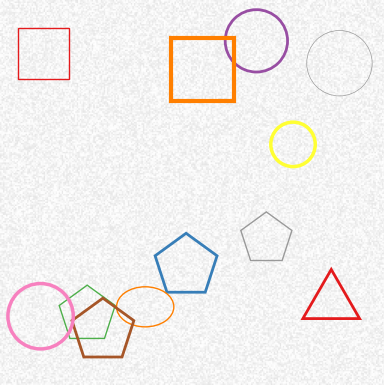[{"shape": "triangle", "thickness": 2, "radius": 0.43, "center": [0.86, 0.215]}, {"shape": "square", "thickness": 1, "radius": 0.33, "center": [0.113, 0.861]}, {"shape": "pentagon", "thickness": 2, "radius": 0.42, "center": [0.483, 0.309]}, {"shape": "pentagon", "thickness": 1, "radius": 0.38, "center": [0.226, 0.183]}, {"shape": "circle", "thickness": 2, "radius": 0.4, "center": [0.666, 0.894]}, {"shape": "oval", "thickness": 1, "radius": 0.37, "center": [0.377, 0.203]}, {"shape": "square", "thickness": 3, "radius": 0.41, "center": [0.525, 0.819]}, {"shape": "circle", "thickness": 2.5, "radius": 0.29, "center": [0.761, 0.625]}, {"shape": "pentagon", "thickness": 2, "radius": 0.42, "center": [0.267, 0.141]}, {"shape": "circle", "thickness": 2.5, "radius": 0.42, "center": [0.105, 0.179]}, {"shape": "pentagon", "thickness": 1, "radius": 0.35, "center": [0.692, 0.38]}, {"shape": "circle", "thickness": 0.5, "radius": 0.42, "center": [0.882, 0.836]}]